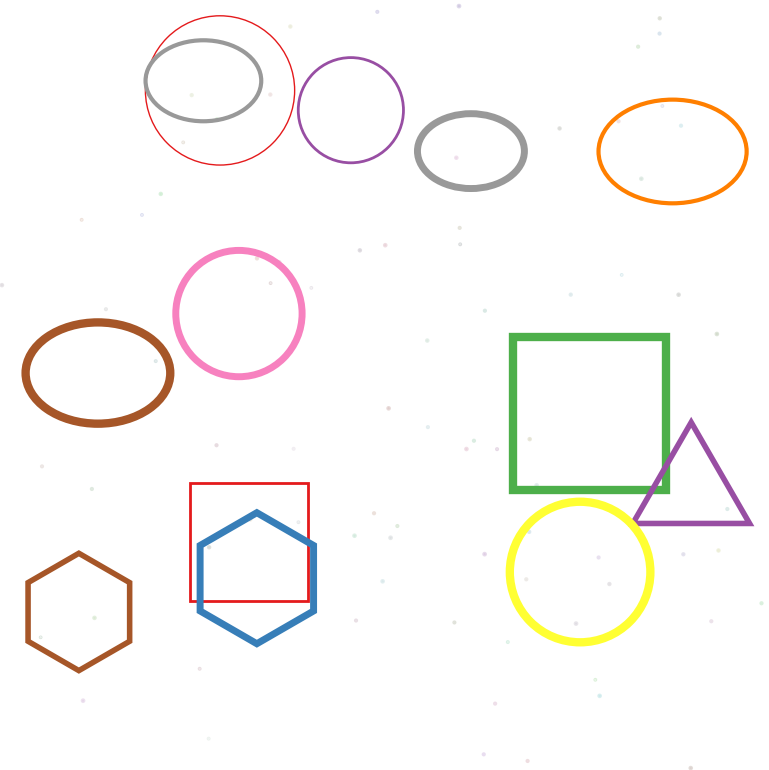[{"shape": "circle", "thickness": 0.5, "radius": 0.48, "center": [0.286, 0.883]}, {"shape": "square", "thickness": 1, "radius": 0.38, "center": [0.323, 0.296]}, {"shape": "hexagon", "thickness": 2.5, "radius": 0.43, "center": [0.334, 0.249]}, {"shape": "square", "thickness": 3, "radius": 0.5, "center": [0.765, 0.463]}, {"shape": "triangle", "thickness": 2, "radius": 0.44, "center": [0.898, 0.364]}, {"shape": "circle", "thickness": 1, "radius": 0.34, "center": [0.456, 0.857]}, {"shape": "oval", "thickness": 1.5, "radius": 0.48, "center": [0.873, 0.803]}, {"shape": "circle", "thickness": 3, "radius": 0.46, "center": [0.753, 0.257]}, {"shape": "hexagon", "thickness": 2, "radius": 0.38, "center": [0.102, 0.205]}, {"shape": "oval", "thickness": 3, "radius": 0.47, "center": [0.127, 0.516]}, {"shape": "circle", "thickness": 2.5, "radius": 0.41, "center": [0.31, 0.593]}, {"shape": "oval", "thickness": 1.5, "radius": 0.38, "center": [0.264, 0.895]}, {"shape": "oval", "thickness": 2.5, "radius": 0.35, "center": [0.612, 0.804]}]